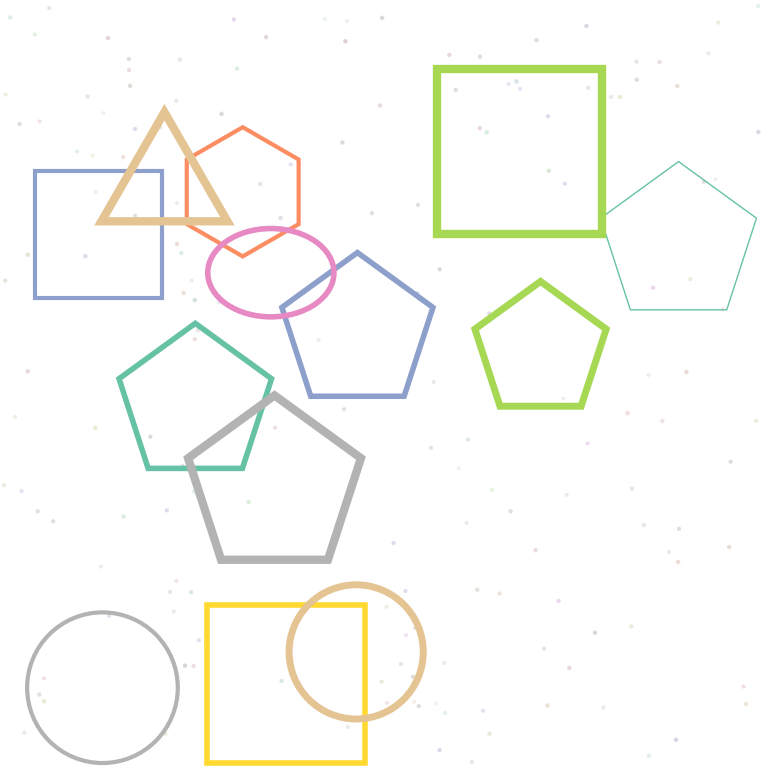[{"shape": "pentagon", "thickness": 0.5, "radius": 0.53, "center": [0.881, 0.684]}, {"shape": "pentagon", "thickness": 2, "radius": 0.52, "center": [0.254, 0.476]}, {"shape": "hexagon", "thickness": 1.5, "radius": 0.42, "center": [0.315, 0.751]}, {"shape": "square", "thickness": 1.5, "radius": 0.41, "center": [0.128, 0.696]}, {"shape": "pentagon", "thickness": 2, "radius": 0.52, "center": [0.464, 0.569]}, {"shape": "oval", "thickness": 2, "radius": 0.41, "center": [0.352, 0.646]}, {"shape": "pentagon", "thickness": 2.5, "radius": 0.45, "center": [0.702, 0.545]}, {"shape": "square", "thickness": 3, "radius": 0.54, "center": [0.675, 0.804]}, {"shape": "square", "thickness": 2, "radius": 0.51, "center": [0.371, 0.111]}, {"shape": "circle", "thickness": 2.5, "radius": 0.44, "center": [0.463, 0.153]}, {"shape": "triangle", "thickness": 3, "radius": 0.47, "center": [0.214, 0.76]}, {"shape": "circle", "thickness": 1.5, "radius": 0.49, "center": [0.133, 0.107]}, {"shape": "pentagon", "thickness": 3, "radius": 0.59, "center": [0.357, 0.368]}]